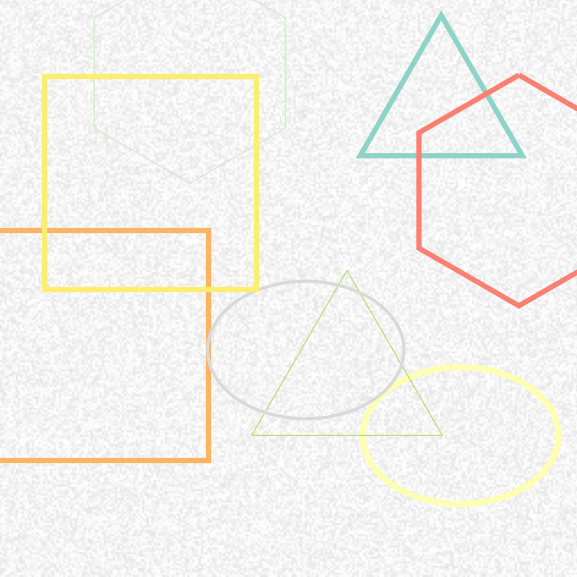[{"shape": "triangle", "thickness": 2.5, "radius": 0.81, "center": [0.764, 0.81]}, {"shape": "oval", "thickness": 3, "radius": 0.85, "center": [0.798, 0.245]}, {"shape": "hexagon", "thickness": 2.5, "radius": 1.0, "center": [0.899, 0.669]}, {"shape": "square", "thickness": 2.5, "radius": 1.0, "center": [0.161, 0.401]}, {"shape": "triangle", "thickness": 0.5, "radius": 0.95, "center": [0.601, 0.34]}, {"shape": "oval", "thickness": 1.5, "radius": 0.85, "center": [0.529, 0.393]}, {"shape": "hexagon", "thickness": 0.5, "radius": 0.96, "center": [0.329, 0.873]}, {"shape": "square", "thickness": 2.5, "radius": 0.92, "center": [0.26, 0.683]}]